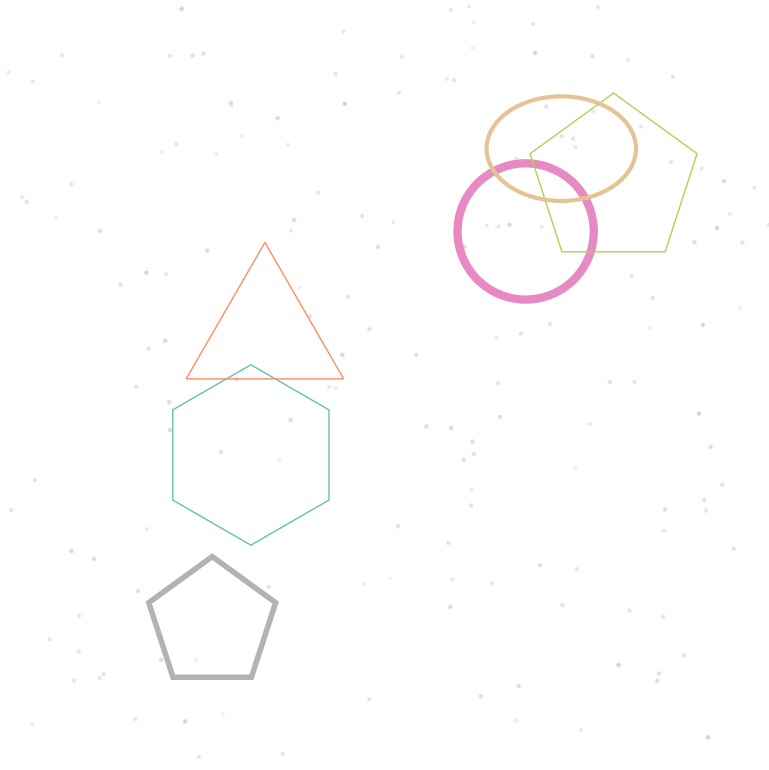[{"shape": "hexagon", "thickness": 0.5, "radius": 0.59, "center": [0.326, 0.409]}, {"shape": "triangle", "thickness": 0.5, "radius": 0.59, "center": [0.344, 0.567]}, {"shape": "circle", "thickness": 3, "radius": 0.44, "center": [0.683, 0.699]}, {"shape": "pentagon", "thickness": 0.5, "radius": 0.57, "center": [0.797, 0.765]}, {"shape": "oval", "thickness": 1.5, "radius": 0.49, "center": [0.729, 0.807]}, {"shape": "pentagon", "thickness": 2, "radius": 0.43, "center": [0.276, 0.191]}]